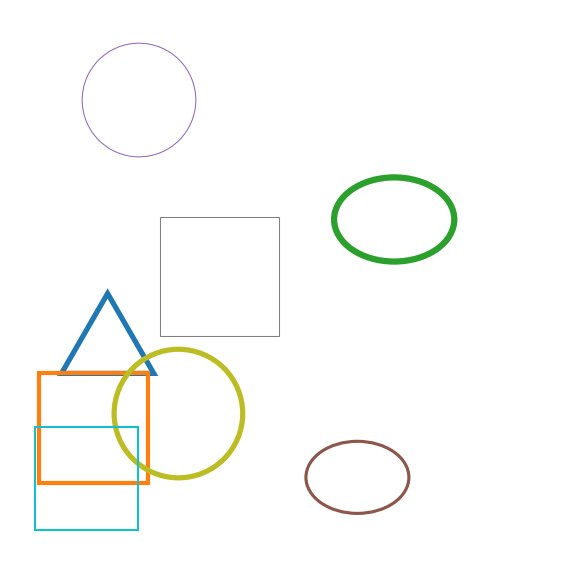[{"shape": "triangle", "thickness": 2.5, "radius": 0.46, "center": [0.186, 0.399]}, {"shape": "square", "thickness": 2, "radius": 0.48, "center": [0.162, 0.257]}, {"shape": "oval", "thickness": 3, "radius": 0.52, "center": [0.683, 0.619]}, {"shape": "circle", "thickness": 0.5, "radius": 0.49, "center": [0.241, 0.826]}, {"shape": "oval", "thickness": 1.5, "radius": 0.45, "center": [0.619, 0.173]}, {"shape": "square", "thickness": 0.5, "radius": 0.51, "center": [0.38, 0.52]}, {"shape": "circle", "thickness": 2.5, "radius": 0.56, "center": [0.309, 0.283]}, {"shape": "square", "thickness": 1, "radius": 0.44, "center": [0.15, 0.171]}]